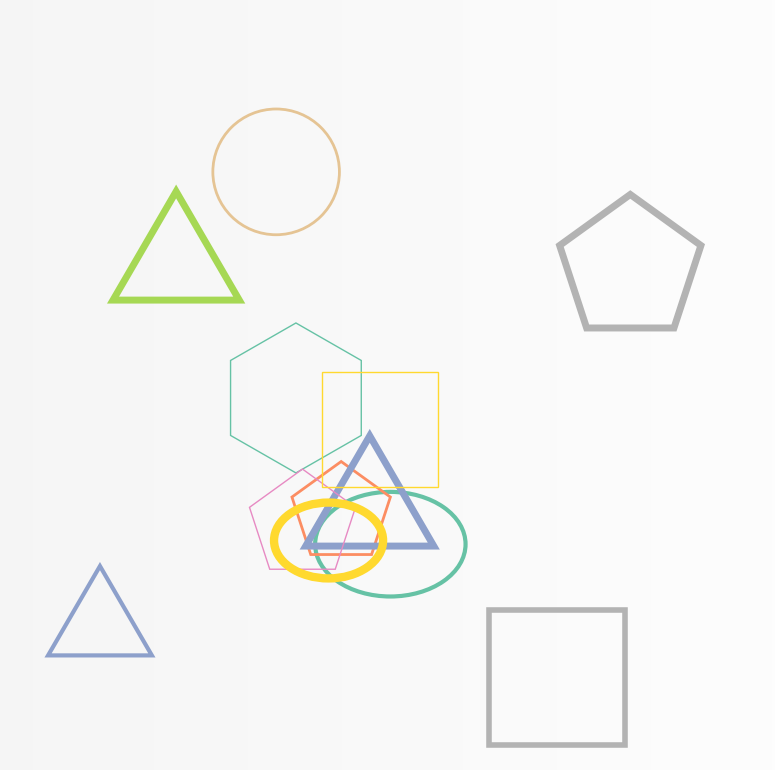[{"shape": "hexagon", "thickness": 0.5, "radius": 0.49, "center": [0.382, 0.483]}, {"shape": "oval", "thickness": 1.5, "radius": 0.49, "center": [0.504, 0.293]}, {"shape": "pentagon", "thickness": 1, "radius": 0.33, "center": [0.44, 0.334]}, {"shape": "triangle", "thickness": 1.5, "radius": 0.39, "center": [0.129, 0.187]}, {"shape": "triangle", "thickness": 2.5, "radius": 0.48, "center": [0.477, 0.339]}, {"shape": "pentagon", "thickness": 0.5, "radius": 0.36, "center": [0.39, 0.319]}, {"shape": "triangle", "thickness": 2.5, "radius": 0.47, "center": [0.227, 0.657]}, {"shape": "oval", "thickness": 3, "radius": 0.35, "center": [0.424, 0.298]}, {"shape": "square", "thickness": 0.5, "radius": 0.37, "center": [0.49, 0.442]}, {"shape": "circle", "thickness": 1, "radius": 0.41, "center": [0.356, 0.777]}, {"shape": "pentagon", "thickness": 2.5, "radius": 0.48, "center": [0.813, 0.652]}, {"shape": "square", "thickness": 2, "radius": 0.44, "center": [0.719, 0.12]}]